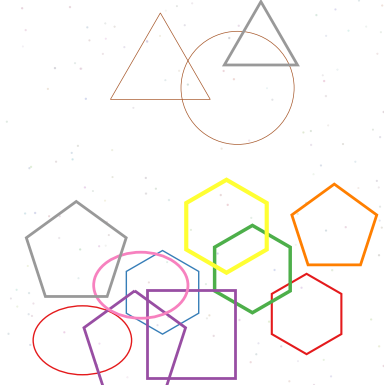[{"shape": "oval", "thickness": 1, "radius": 0.64, "center": [0.214, 0.116]}, {"shape": "hexagon", "thickness": 1.5, "radius": 0.52, "center": [0.796, 0.184]}, {"shape": "hexagon", "thickness": 1, "radius": 0.54, "center": [0.422, 0.241]}, {"shape": "hexagon", "thickness": 2.5, "radius": 0.57, "center": [0.656, 0.301]}, {"shape": "pentagon", "thickness": 2, "radius": 0.69, "center": [0.35, 0.106]}, {"shape": "square", "thickness": 2, "radius": 0.57, "center": [0.497, 0.133]}, {"shape": "pentagon", "thickness": 2, "radius": 0.58, "center": [0.868, 0.406]}, {"shape": "hexagon", "thickness": 3, "radius": 0.6, "center": [0.588, 0.412]}, {"shape": "circle", "thickness": 0.5, "radius": 0.73, "center": [0.617, 0.772]}, {"shape": "triangle", "thickness": 0.5, "radius": 0.75, "center": [0.416, 0.817]}, {"shape": "oval", "thickness": 2, "radius": 0.61, "center": [0.366, 0.259]}, {"shape": "pentagon", "thickness": 2, "radius": 0.68, "center": [0.198, 0.34]}, {"shape": "triangle", "thickness": 2, "radius": 0.55, "center": [0.678, 0.886]}]